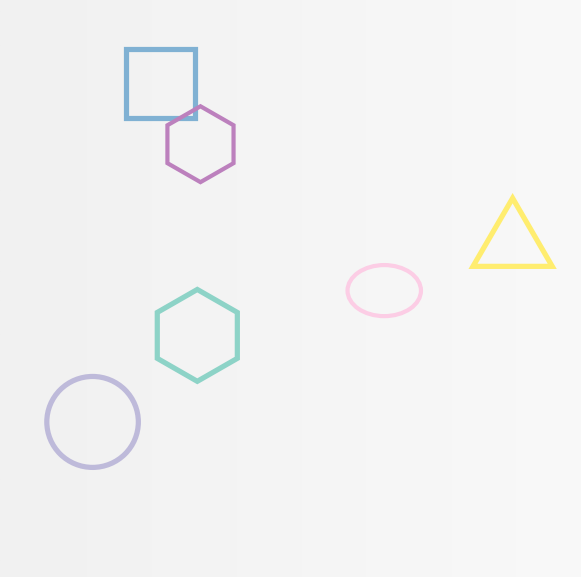[{"shape": "hexagon", "thickness": 2.5, "radius": 0.4, "center": [0.339, 0.418]}, {"shape": "circle", "thickness": 2.5, "radius": 0.39, "center": [0.159, 0.269]}, {"shape": "square", "thickness": 2.5, "radius": 0.3, "center": [0.276, 0.855]}, {"shape": "oval", "thickness": 2, "radius": 0.32, "center": [0.661, 0.496]}, {"shape": "hexagon", "thickness": 2, "radius": 0.33, "center": [0.345, 0.749]}, {"shape": "triangle", "thickness": 2.5, "radius": 0.39, "center": [0.882, 0.577]}]